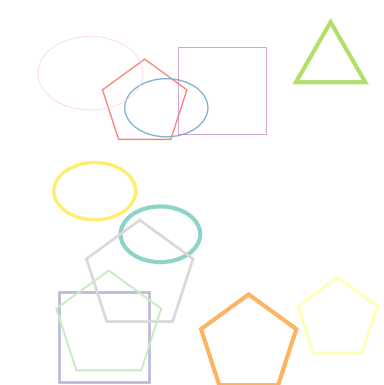[{"shape": "oval", "thickness": 3, "radius": 0.52, "center": [0.417, 0.391]}, {"shape": "pentagon", "thickness": 2, "radius": 0.54, "center": [0.877, 0.171]}, {"shape": "square", "thickness": 2, "radius": 0.59, "center": [0.271, 0.124]}, {"shape": "pentagon", "thickness": 1, "radius": 0.58, "center": [0.376, 0.731]}, {"shape": "oval", "thickness": 1, "radius": 0.54, "center": [0.432, 0.72]}, {"shape": "pentagon", "thickness": 3, "radius": 0.65, "center": [0.646, 0.105]}, {"shape": "triangle", "thickness": 3, "radius": 0.52, "center": [0.859, 0.839]}, {"shape": "oval", "thickness": 0.5, "radius": 0.68, "center": [0.235, 0.81]}, {"shape": "pentagon", "thickness": 2, "radius": 0.73, "center": [0.363, 0.283]}, {"shape": "square", "thickness": 0.5, "radius": 0.57, "center": [0.577, 0.765]}, {"shape": "pentagon", "thickness": 1.5, "radius": 0.72, "center": [0.283, 0.154]}, {"shape": "oval", "thickness": 2.5, "radius": 0.53, "center": [0.246, 0.504]}]